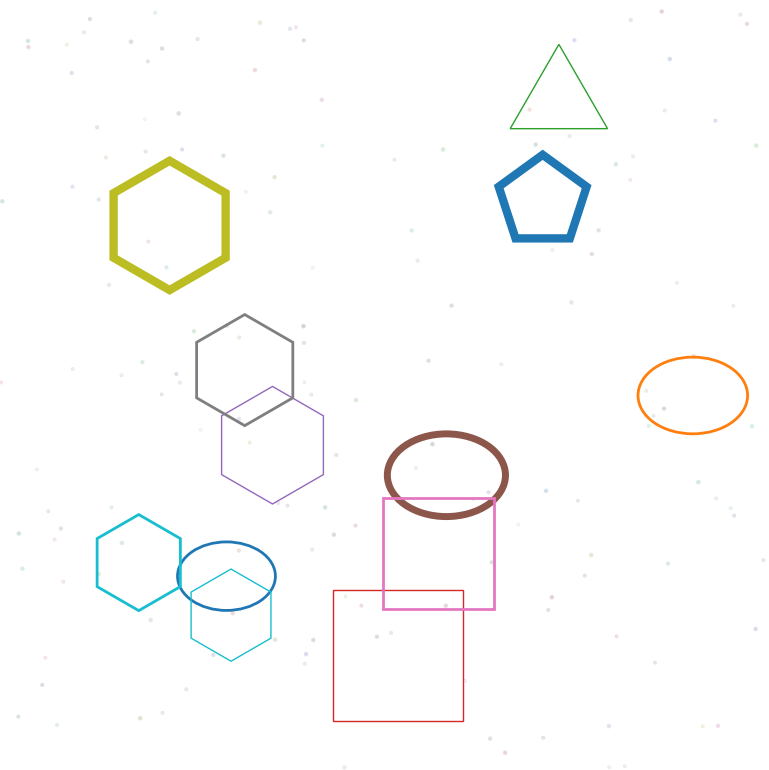[{"shape": "pentagon", "thickness": 3, "radius": 0.3, "center": [0.705, 0.739]}, {"shape": "oval", "thickness": 1, "radius": 0.32, "center": [0.294, 0.252]}, {"shape": "oval", "thickness": 1, "radius": 0.36, "center": [0.9, 0.486]}, {"shape": "triangle", "thickness": 0.5, "radius": 0.36, "center": [0.726, 0.869]}, {"shape": "square", "thickness": 0.5, "radius": 0.42, "center": [0.517, 0.149]}, {"shape": "hexagon", "thickness": 0.5, "radius": 0.38, "center": [0.354, 0.422]}, {"shape": "oval", "thickness": 2.5, "radius": 0.38, "center": [0.58, 0.383]}, {"shape": "square", "thickness": 1, "radius": 0.36, "center": [0.57, 0.281]}, {"shape": "hexagon", "thickness": 1, "radius": 0.36, "center": [0.318, 0.519]}, {"shape": "hexagon", "thickness": 3, "radius": 0.42, "center": [0.22, 0.707]}, {"shape": "hexagon", "thickness": 1, "radius": 0.31, "center": [0.18, 0.269]}, {"shape": "hexagon", "thickness": 0.5, "radius": 0.3, "center": [0.3, 0.201]}]